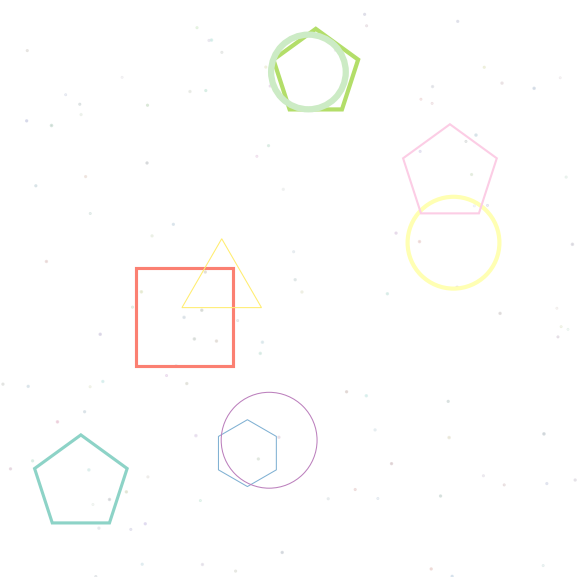[{"shape": "pentagon", "thickness": 1.5, "radius": 0.42, "center": [0.14, 0.162]}, {"shape": "circle", "thickness": 2, "radius": 0.4, "center": [0.785, 0.579]}, {"shape": "square", "thickness": 1.5, "radius": 0.42, "center": [0.32, 0.45]}, {"shape": "hexagon", "thickness": 0.5, "radius": 0.29, "center": [0.428, 0.214]}, {"shape": "pentagon", "thickness": 2, "radius": 0.39, "center": [0.547, 0.872]}, {"shape": "pentagon", "thickness": 1, "radius": 0.43, "center": [0.779, 0.699]}, {"shape": "circle", "thickness": 0.5, "radius": 0.42, "center": [0.466, 0.237]}, {"shape": "circle", "thickness": 3, "radius": 0.32, "center": [0.534, 0.875]}, {"shape": "triangle", "thickness": 0.5, "radius": 0.4, "center": [0.384, 0.506]}]